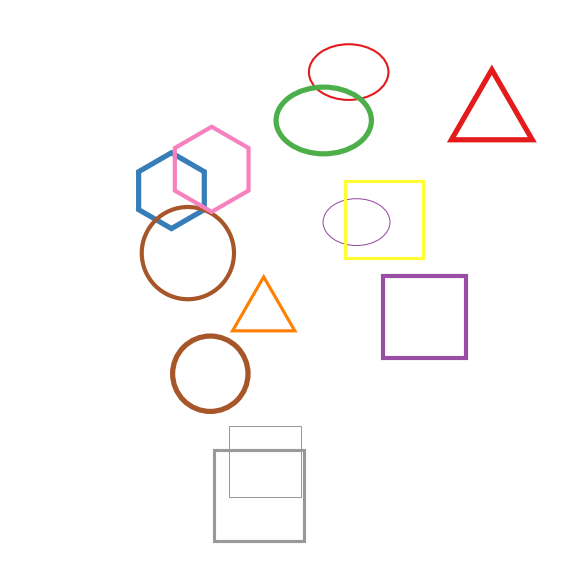[{"shape": "oval", "thickness": 1, "radius": 0.34, "center": [0.604, 0.874]}, {"shape": "triangle", "thickness": 2.5, "radius": 0.4, "center": [0.852, 0.798]}, {"shape": "hexagon", "thickness": 2.5, "radius": 0.33, "center": [0.297, 0.669]}, {"shape": "oval", "thickness": 2.5, "radius": 0.41, "center": [0.561, 0.791]}, {"shape": "oval", "thickness": 0.5, "radius": 0.29, "center": [0.617, 0.615]}, {"shape": "square", "thickness": 2, "radius": 0.36, "center": [0.735, 0.45]}, {"shape": "triangle", "thickness": 1.5, "radius": 0.31, "center": [0.457, 0.457]}, {"shape": "square", "thickness": 1.5, "radius": 0.33, "center": [0.665, 0.619]}, {"shape": "circle", "thickness": 2, "radius": 0.4, "center": [0.325, 0.561]}, {"shape": "circle", "thickness": 2.5, "radius": 0.33, "center": [0.364, 0.352]}, {"shape": "hexagon", "thickness": 2, "radius": 0.37, "center": [0.367, 0.706]}, {"shape": "square", "thickness": 0.5, "radius": 0.31, "center": [0.458, 0.2]}, {"shape": "square", "thickness": 1.5, "radius": 0.39, "center": [0.448, 0.141]}]